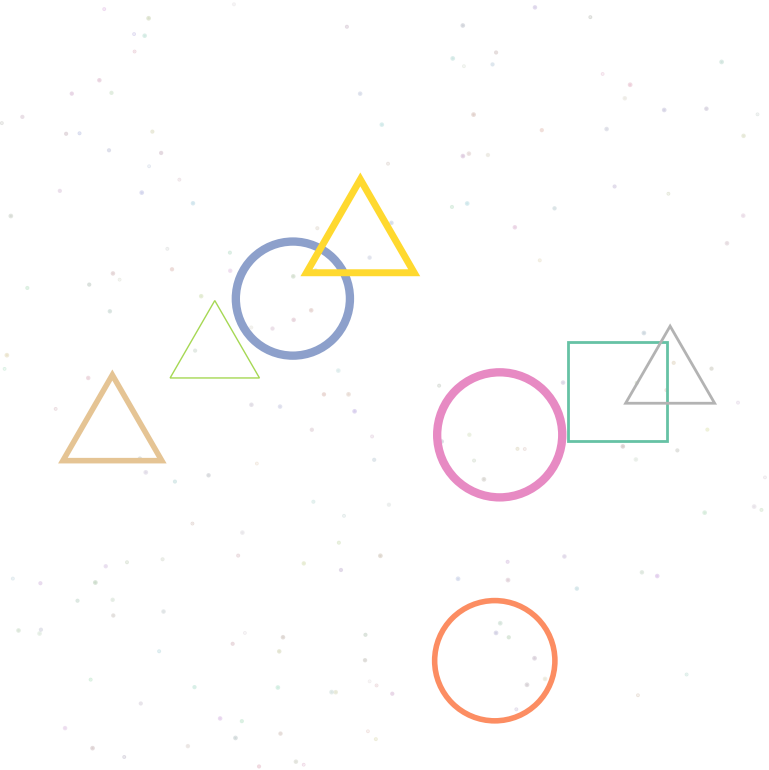[{"shape": "square", "thickness": 1, "radius": 0.32, "center": [0.802, 0.492]}, {"shape": "circle", "thickness": 2, "radius": 0.39, "center": [0.643, 0.142]}, {"shape": "circle", "thickness": 3, "radius": 0.37, "center": [0.38, 0.612]}, {"shape": "circle", "thickness": 3, "radius": 0.41, "center": [0.649, 0.435]}, {"shape": "triangle", "thickness": 0.5, "radius": 0.33, "center": [0.279, 0.543]}, {"shape": "triangle", "thickness": 2.5, "radius": 0.4, "center": [0.468, 0.686]}, {"shape": "triangle", "thickness": 2, "radius": 0.37, "center": [0.146, 0.439]}, {"shape": "triangle", "thickness": 1, "radius": 0.33, "center": [0.87, 0.51]}]